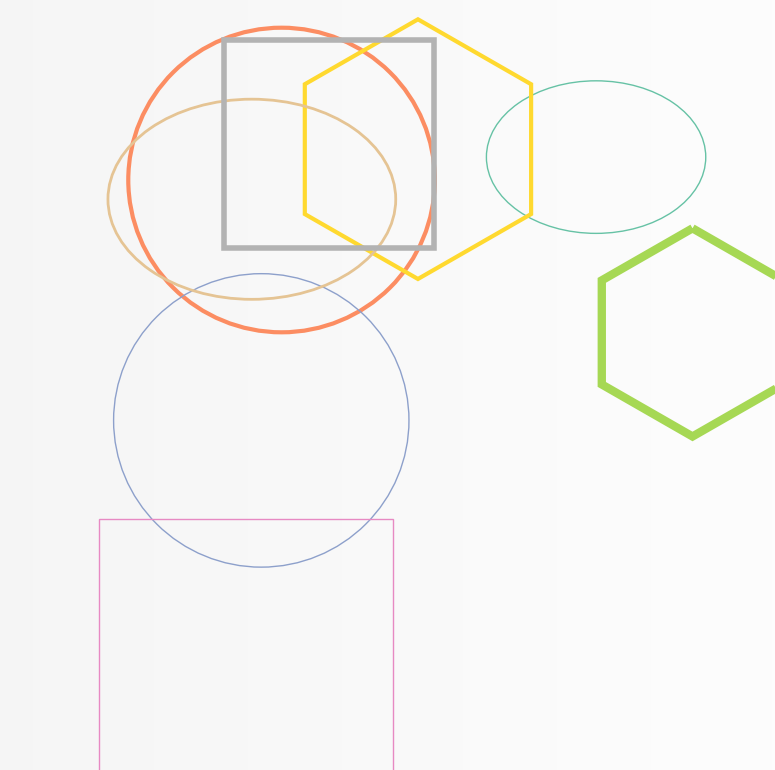[{"shape": "oval", "thickness": 0.5, "radius": 0.71, "center": [0.769, 0.796]}, {"shape": "circle", "thickness": 1.5, "radius": 0.99, "center": [0.363, 0.766]}, {"shape": "circle", "thickness": 0.5, "radius": 0.95, "center": [0.337, 0.454]}, {"shape": "square", "thickness": 0.5, "radius": 0.95, "center": [0.318, 0.137]}, {"shape": "hexagon", "thickness": 3, "radius": 0.68, "center": [0.894, 0.568]}, {"shape": "hexagon", "thickness": 1.5, "radius": 0.84, "center": [0.539, 0.806]}, {"shape": "oval", "thickness": 1, "radius": 0.93, "center": [0.325, 0.741]}, {"shape": "square", "thickness": 2, "radius": 0.68, "center": [0.424, 0.813]}]